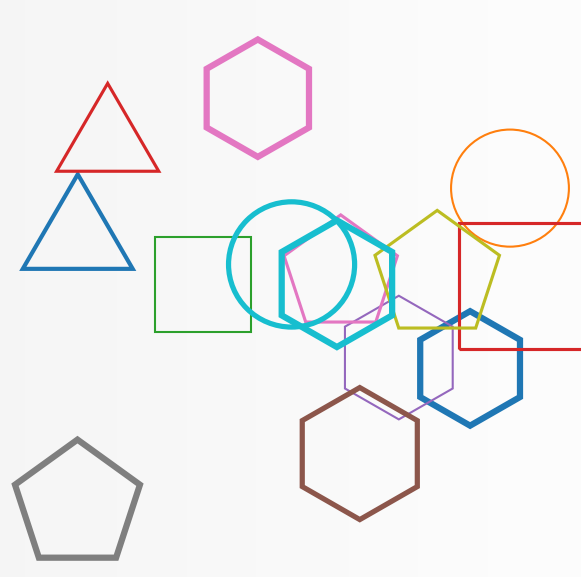[{"shape": "hexagon", "thickness": 3, "radius": 0.5, "center": [0.809, 0.361]}, {"shape": "triangle", "thickness": 2, "radius": 0.55, "center": [0.134, 0.588]}, {"shape": "circle", "thickness": 1, "radius": 0.51, "center": [0.877, 0.673]}, {"shape": "square", "thickness": 1, "radius": 0.41, "center": [0.349, 0.507]}, {"shape": "square", "thickness": 1.5, "radius": 0.55, "center": [0.898, 0.504]}, {"shape": "triangle", "thickness": 1.5, "radius": 0.51, "center": [0.185, 0.753]}, {"shape": "hexagon", "thickness": 1, "radius": 0.54, "center": [0.686, 0.38]}, {"shape": "hexagon", "thickness": 2.5, "radius": 0.57, "center": [0.619, 0.214]}, {"shape": "pentagon", "thickness": 1.5, "radius": 0.51, "center": [0.586, 0.524]}, {"shape": "hexagon", "thickness": 3, "radius": 0.51, "center": [0.444, 0.829]}, {"shape": "pentagon", "thickness": 3, "radius": 0.57, "center": [0.133, 0.125]}, {"shape": "pentagon", "thickness": 1.5, "radius": 0.56, "center": [0.752, 0.522]}, {"shape": "circle", "thickness": 2.5, "radius": 0.54, "center": [0.502, 0.541]}, {"shape": "hexagon", "thickness": 3, "radius": 0.55, "center": [0.58, 0.508]}]